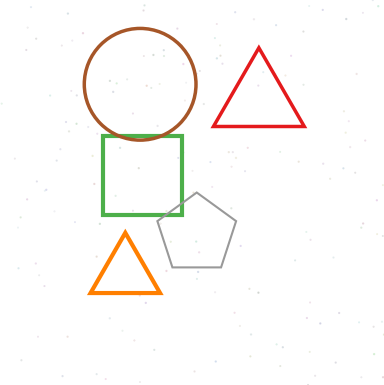[{"shape": "triangle", "thickness": 2.5, "radius": 0.68, "center": [0.672, 0.74]}, {"shape": "square", "thickness": 3, "radius": 0.51, "center": [0.37, 0.544]}, {"shape": "triangle", "thickness": 3, "radius": 0.52, "center": [0.325, 0.291]}, {"shape": "circle", "thickness": 2.5, "radius": 0.73, "center": [0.364, 0.781]}, {"shape": "pentagon", "thickness": 1.5, "radius": 0.54, "center": [0.511, 0.392]}]